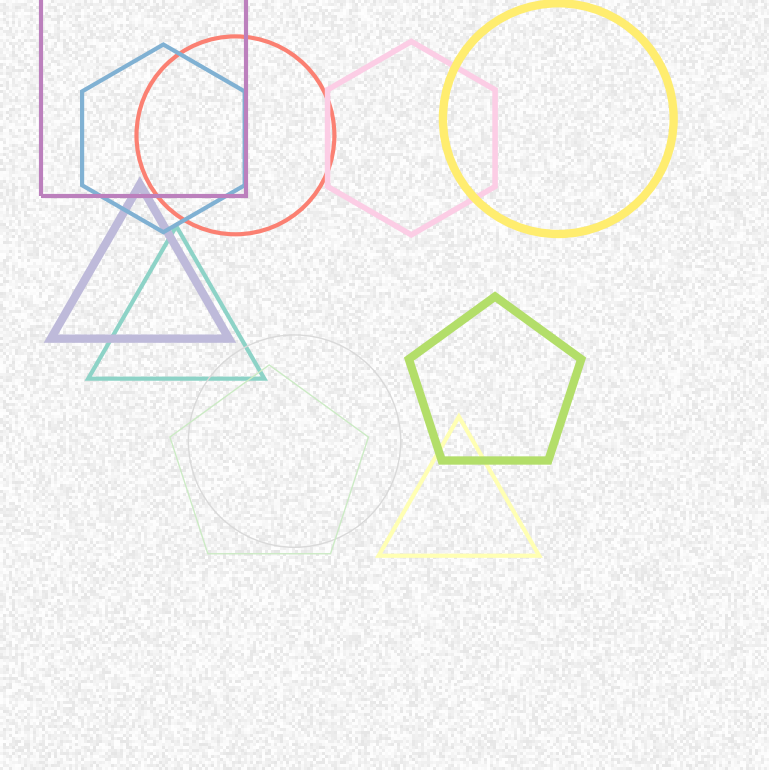[{"shape": "triangle", "thickness": 1.5, "radius": 0.66, "center": [0.229, 0.574]}, {"shape": "triangle", "thickness": 1.5, "radius": 0.6, "center": [0.596, 0.339]}, {"shape": "triangle", "thickness": 3, "radius": 0.67, "center": [0.182, 0.627]}, {"shape": "circle", "thickness": 1.5, "radius": 0.64, "center": [0.306, 0.824]}, {"shape": "hexagon", "thickness": 1.5, "radius": 0.61, "center": [0.212, 0.82]}, {"shape": "pentagon", "thickness": 3, "radius": 0.59, "center": [0.643, 0.497]}, {"shape": "hexagon", "thickness": 2, "radius": 0.63, "center": [0.534, 0.821]}, {"shape": "circle", "thickness": 0.5, "radius": 0.69, "center": [0.383, 0.427]}, {"shape": "square", "thickness": 1.5, "radius": 0.67, "center": [0.186, 0.879]}, {"shape": "pentagon", "thickness": 0.5, "radius": 0.68, "center": [0.35, 0.39]}, {"shape": "circle", "thickness": 3, "radius": 0.75, "center": [0.725, 0.846]}]